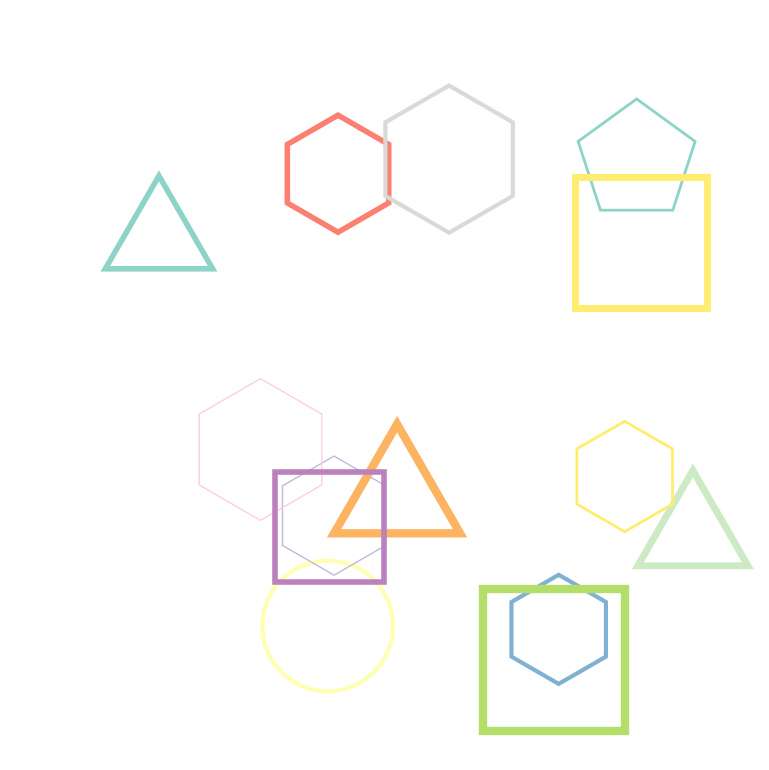[{"shape": "triangle", "thickness": 2, "radius": 0.4, "center": [0.206, 0.691]}, {"shape": "pentagon", "thickness": 1, "radius": 0.4, "center": [0.827, 0.792]}, {"shape": "circle", "thickness": 1.5, "radius": 0.42, "center": [0.426, 0.187]}, {"shape": "hexagon", "thickness": 0.5, "radius": 0.39, "center": [0.434, 0.33]}, {"shape": "hexagon", "thickness": 2, "radius": 0.38, "center": [0.439, 0.774]}, {"shape": "hexagon", "thickness": 1.5, "radius": 0.35, "center": [0.726, 0.183]}, {"shape": "triangle", "thickness": 3, "radius": 0.47, "center": [0.516, 0.355]}, {"shape": "square", "thickness": 3, "radius": 0.46, "center": [0.72, 0.143]}, {"shape": "hexagon", "thickness": 0.5, "radius": 0.46, "center": [0.338, 0.416]}, {"shape": "hexagon", "thickness": 1.5, "radius": 0.48, "center": [0.583, 0.793]}, {"shape": "square", "thickness": 2, "radius": 0.35, "center": [0.428, 0.316]}, {"shape": "triangle", "thickness": 2.5, "radius": 0.41, "center": [0.9, 0.306]}, {"shape": "hexagon", "thickness": 1, "radius": 0.36, "center": [0.811, 0.381]}, {"shape": "square", "thickness": 2.5, "radius": 0.43, "center": [0.833, 0.685]}]